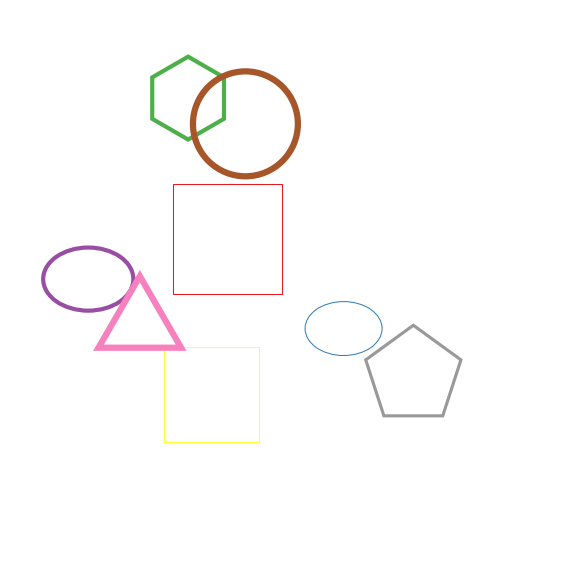[{"shape": "square", "thickness": 0.5, "radius": 0.47, "center": [0.394, 0.585]}, {"shape": "oval", "thickness": 0.5, "radius": 0.33, "center": [0.595, 0.43]}, {"shape": "hexagon", "thickness": 2, "radius": 0.36, "center": [0.326, 0.829]}, {"shape": "oval", "thickness": 2, "radius": 0.39, "center": [0.153, 0.516]}, {"shape": "square", "thickness": 0.5, "radius": 0.41, "center": [0.367, 0.316]}, {"shape": "circle", "thickness": 3, "radius": 0.45, "center": [0.425, 0.785]}, {"shape": "triangle", "thickness": 3, "radius": 0.41, "center": [0.242, 0.438]}, {"shape": "pentagon", "thickness": 1.5, "radius": 0.43, "center": [0.716, 0.349]}]